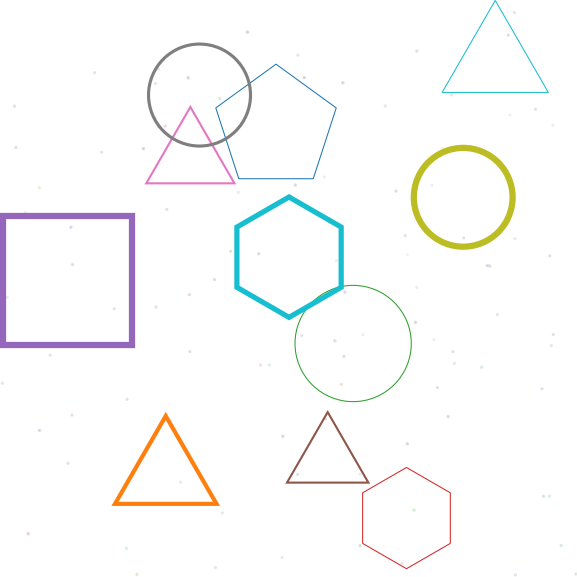[{"shape": "pentagon", "thickness": 0.5, "radius": 0.55, "center": [0.478, 0.778]}, {"shape": "triangle", "thickness": 2, "radius": 0.51, "center": [0.287, 0.177]}, {"shape": "circle", "thickness": 0.5, "radius": 0.5, "center": [0.612, 0.404]}, {"shape": "hexagon", "thickness": 0.5, "radius": 0.44, "center": [0.704, 0.102]}, {"shape": "square", "thickness": 3, "radius": 0.56, "center": [0.117, 0.513]}, {"shape": "triangle", "thickness": 1, "radius": 0.41, "center": [0.567, 0.204]}, {"shape": "triangle", "thickness": 1, "radius": 0.44, "center": [0.33, 0.726]}, {"shape": "circle", "thickness": 1.5, "radius": 0.44, "center": [0.345, 0.835]}, {"shape": "circle", "thickness": 3, "radius": 0.43, "center": [0.802, 0.658]}, {"shape": "hexagon", "thickness": 2.5, "radius": 0.52, "center": [0.501, 0.554]}, {"shape": "triangle", "thickness": 0.5, "radius": 0.53, "center": [0.858, 0.892]}]